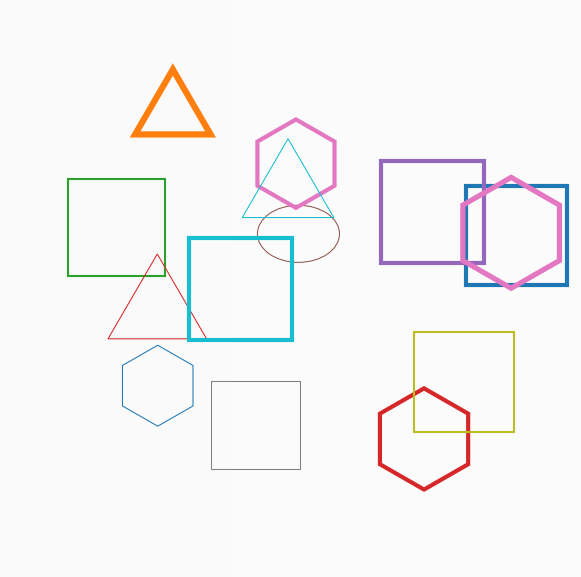[{"shape": "square", "thickness": 2, "radius": 0.43, "center": [0.889, 0.591]}, {"shape": "hexagon", "thickness": 0.5, "radius": 0.35, "center": [0.271, 0.331]}, {"shape": "triangle", "thickness": 3, "radius": 0.37, "center": [0.297, 0.804]}, {"shape": "square", "thickness": 1, "radius": 0.42, "center": [0.2, 0.605]}, {"shape": "triangle", "thickness": 0.5, "radius": 0.49, "center": [0.271, 0.461]}, {"shape": "hexagon", "thickness": 2, "radius": 0.44, "center": [0.73, 0.239]}, {"shape": "square", "thickness": 2, "radius": 0.44, "center": [0.744, 0.632]}, {"shape": "oval", "thickness": 0.5, "radius": 0.35, "center": [0.513, 0.594]}, {"shape": "hexagon", "thickness": 2.5, "radius": 0.48, "center": [0.879, 0.596]}, {"shape": "hexagon", "thickness": 2, "radius": 0.38, "center": [0.509, 0.716]}, {"shape": "square", "thickness": 0.5, "radius": 0.38, "center": [0.44, 0.263]}, {"shape": "square", "thickness": 1, "radius": 0.43, "center": [0.798, 0.337]}, {"shape": "triangle", "thickness": 0.5, "radius": 0.45, "center": [0.496, 0.668]}, {"shape": "square", "thickness": 2, "radius": 0.44, "center": [0.414, 0.498]}]